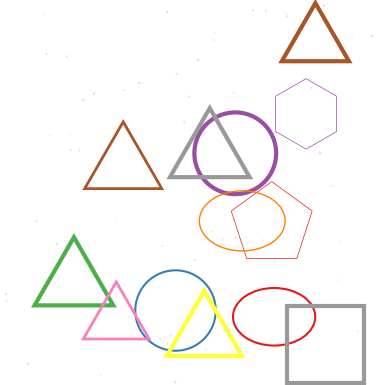[{"shape": "oval", "thickness": 1.5, "radius": 0.53, "center": [0.712, 0.177]}, {"shape": "pentagon", "thickness": 0.5, "radius": 0.55, "center": [0.706, 0.418]}, {"shape": "circle", "thickness": 1.5, "radius": 0.52, "center": [0.456, 0.193]}, {"shape": "triangle", "thickness": 3, "radius": 0.59, "center": [0.192, 0.266]}, {"shape": "circle", "thickness": 3, "radius": 0.53, "center": [0.611, 0.602]}, {"shape": "hexagon", "thickness": 0.5, "radius": 0.46, "center": [0.795, 0.704]}, {"shape": "oval", "thickness": 1, "radius": 0.56, "center": [0.629, 0.426]}, {"shape": "triangle", "thickness": 3, "radius": 0.56, "center": [0.531, 0.132]}, {"shape": "triangle", "thickness": 2, "radius": 0.58, "center": [0.32, 0.568]}, {"shape": "triangle", "thickness": 3, "radius": 0.5, "center": [0.819, 0.891]}, {"shape": "triangle", "thickness": 2, "radius": 0.49, "center": [0.302, 0.169]}, {"shape": "triangle", "thickness": 3, "radius": 0.6, "center": [0.545, 0.6]}, {"shape": "square", "thickness": 3, "radius": 0.5, "center": [0.845, 0.104]}]